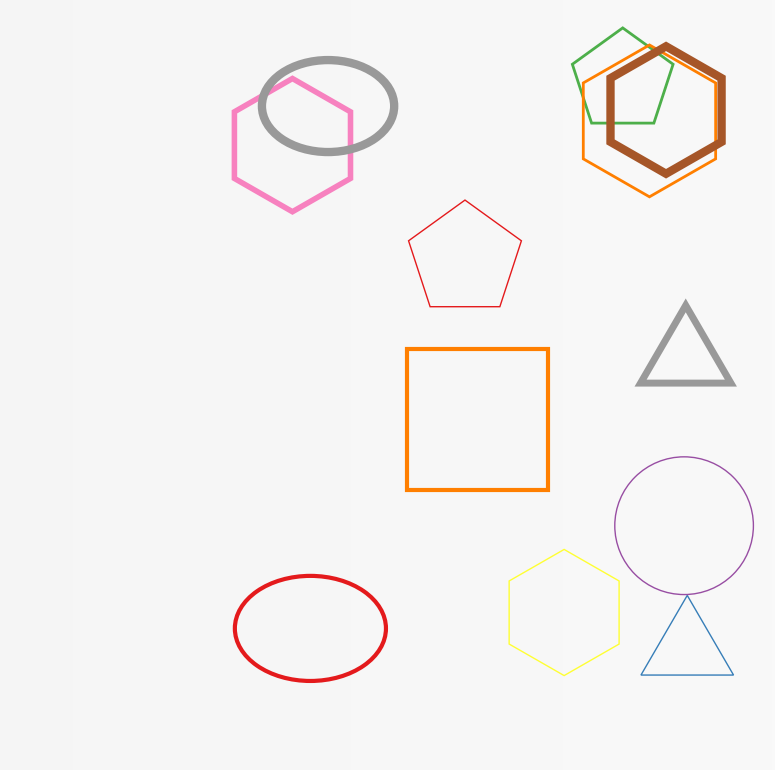[{"shape": "oval", "thickness": 1.5, "radius": 0.49, "center": [0.401, 0.184]}, {"shape": "pentagon", "thickness": 0.5, "radius": 0.38, "center": [0.6, 0.664]}, {"shape": "triangle", "thickness": 0.5, "radius": 0.34, "center": [0.887, 0.158]}, {"shape": "pentagon", "thickness": 1, "radius": 0.34, "center": [0.804, 0.895]}, {"shape": "circle", "thickness": 0.5, "radius": 0.45, "center": [0.883, 0.317]}, {"shape": "hexagon", "thickness": 1, "radius": 0.49, "center": [0.838, 0.843]}, {"shape": "square", "thickness": 1.5, "radius": 0.46, "center": [0.616, 0.455]}, {"shape": "hexagon", "thickness": 0.5, "radius": 0.41, "center": [0.728, 0.205]}, {"shape": "hexagon", "thickness": 3, "radius": 0.41, "center": [0.859, 0.857]}, {"shape": "hexagon", "thickness": 2, "radius": 0.43, "center": [0.377, 0.812]}, {"shape": "triangle", "thickness": 2.5, "radius": 0.34, "center": [0.885, 0.536]}, {"shape": "oval", "thickness": 3, "radius": 0.43, "center": [0.423, 0.862]}]